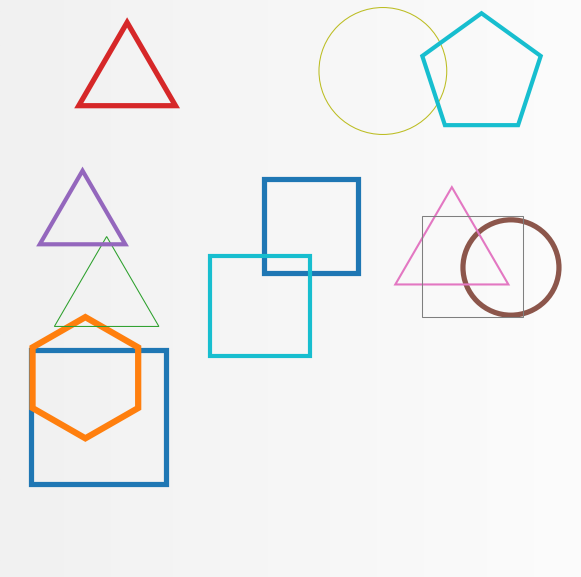[{"shape": "square", "thickness": 2.5, "radius": 0.58, "center": [0.17, 0.276]}, {"shape": "square", "thickness": 2.5, "radius": 0.41, "center": [0.534, 0.608]}, {"shape": "hexagon", "thickness": 3, "radius": 0.52, "center": [0.147, 0.345]}, {"shape": "triangle", "thickness": 0.5, "radius": 0.52, "center": [0.183, 0.486]}, {"shape": "triangle", "thickness": 2.5, "radius": 0.48, "center": [0.219, 0.864]}, {"shape": "triangle", "thickness": 2, "radius": 0.42, "center": [0.142, 0.619]}, {"shape": "circle", "thickness": 2.5, "radius": 0.41, "center": [0.879, 0.536]}, {"shape": "triangle", "thickness": 1, "radius": 0.56, "center": [0.777, 0.563]}, {"shape": "square", "thickness": 0.5, "radius": 0.44, "center": [0.813, 0.538]}, {"shape": "circle", "thickness": 0.5, "radius": 0.55, "center": [0.659, 0.876]}, {"shape": "square", "thickness": 2, "radius": 0.43, "center": [0.448, 0.469]}, {"shape": "pentagon", "thickness": 2, "radius": 0.54, "center": [0.828, 0.869]}]